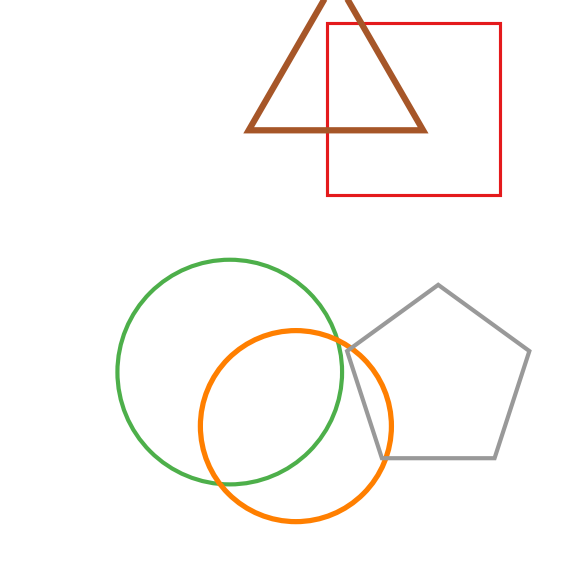[{"shape": "square", "thickness": 1.5, "radius": 0.75, "center": [0.715, 0.81]}, {"shape": "circle", "thickness": 2, "radius": 0.97, "center": [0.398, 0.355]}, {"shape": "circle", "thickness": 2.5, "radius": 0.83, "center": [0.512, 0.261]}, {"shape": "triangle", "thickness": 3, "radius": 0.87, "center": [0.582, 0.861]}, {"shape": "pentagon", "thickness": 2, "radius": 0.83, "center": [0.759, 0.34]}]